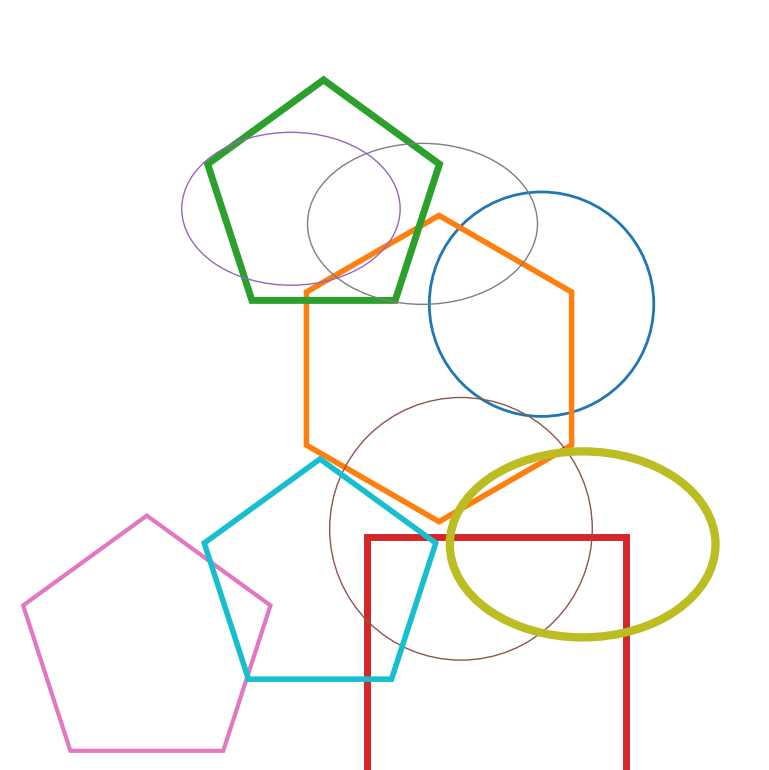[{"shape": "circle", "thickness": 1, "radius": 0.73, "center": [0.703, 0.605]}, {"shape": "hexagon", "thickness": 2, "radius": 0.99, "center": [0.57, 0.521]}, {"shape": "pentagon", "thickness": 2.5, "radius": 0.79, "center": [0.42, 0.738]}, {"shape": "square", "thickness": 2.5, "radius": 0.84, "center": [0.645, 0.135]}, {"shape": "oval", "thickness": 0.5, "radius": 0.71, "center": [0.378, 0.729]}, {"shape": "circle", "thickness": 0.5, "radius": 0.85, "center": [0.599, 0.313]}, {"shape": "pentagon", "thickness": 1.5, "radius": 0.84, "center": [0.191, 0.162]}, {"shape": "oval", "thickness": 0.5, "radius": 0.75, "center": [0.549, 0.709]}, {"shape": "oval", "thickness": 3, "radius": 0.86, "center": [0.757, 0.293]}, {"shape": "pentagon", "thickness": 2, "radius": 0.79, "center": [0.416, 0.246]}]